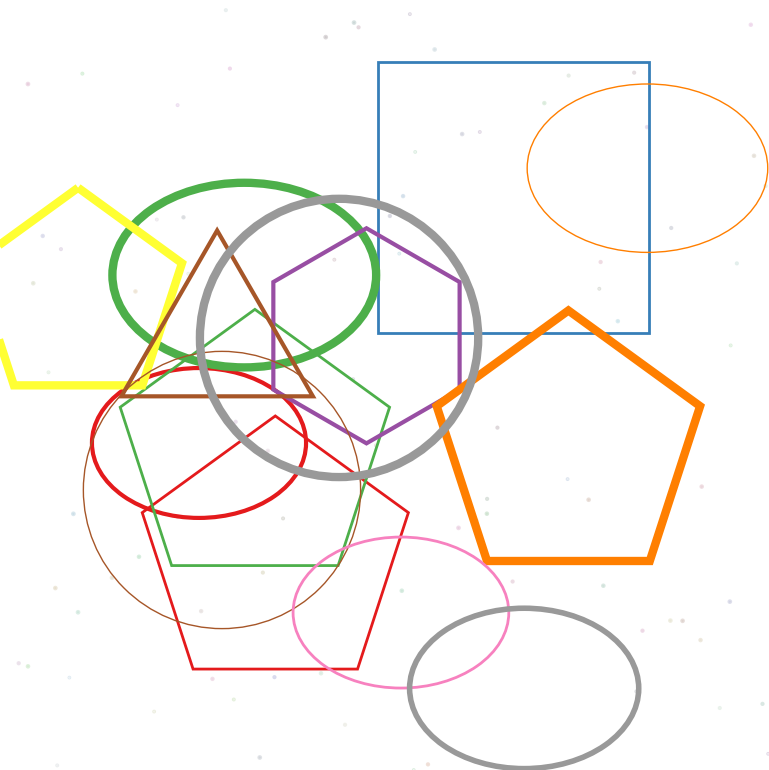[{"shape": "oval", "thickness": 1.5, "radius": 0.7, "center": [0.258, 0.425]}, {"shape": "pentagon", "thickness": 1, "radius": 0.91, "center": [0.358, 0.278]}, {"shape": "square", "thickness": 1, "radius": 0.88, "center": [0.667, 0.744]}, {"shape": "oval", "thickness": 3, "radius": 0.86, "center": [0.317, 0.643]}, {"shape": "pentagon", "thickness": 1, "radius": 0.92, "center": [0.331, 0.414]}, {"shape": "hexagon", "thickness": 1.5, "radius": 0.7, "center": [0.476, 0.564]}, {"shape": "oval", "thickness": 0.5, "radius": 0.78, "center": [0.841, 0.782]}, {"shape": "pentagon", "thickness": 3, "radius": 0.9, "center": [0.738, 0.417]}, {"shape": "pentagon", "thickness": 3, "radius": 0.71, "center": [0.101, 0.614]}, {"shape": "circle", "thickness": 0.5, "radius": 0.9, "center": [0.288, 0.364]}, {"shape": "triangle", "thickness": 1.5, "radius": 0.72, "center": [0.282, 0.557]}, {"shape": "oval", "thickness": 1, "radius": 0.7, "center": [0.521, 0.204]}, {"shape": "oval", "thickness": 2, "radius": 0.74, "center": [0.681, 0.106]}, {"shape": "circle", "thickness": 3, "radius": 0.9, "center": [0.44, 0.561]}]